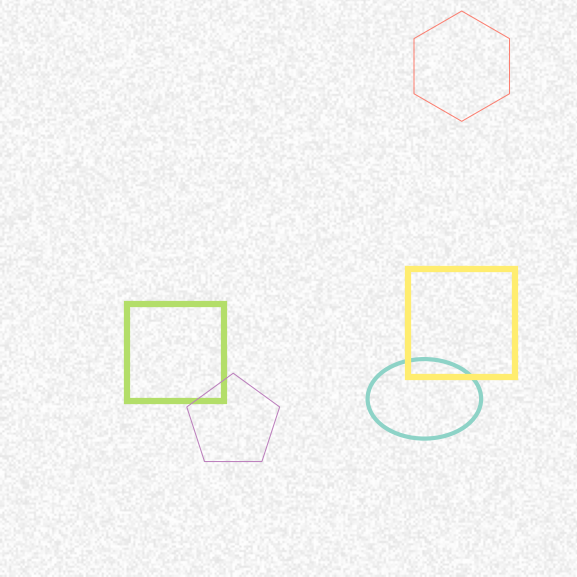[{"shape": "oval", "thickness": 2, "radius": 0.49, "center": [0.735, 0.308]}, {"shape": "hexagon", "thickness": 0.5, "radius": 0.48, "center": [0.8, 0.885]}, {"shape": "square", "thickness": 3, "radius": 0.42, "center": [0.304, 0.389]}, {"shape": "pentagon", "thickness": 0.5, "radius": 0.42, "center": [0.404, 0.268]}, {"shape": "square", "thickness": 3, "radius": 0.47, "center": [0.799, 0.44]}]